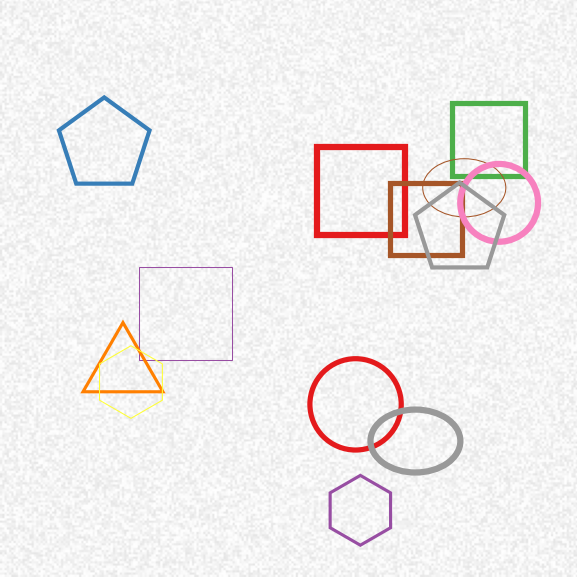[{"shape": "square", "thickness": 3, "radius": 0.38, "center": [0.625, 0.668]}, {"shape": "circle", "thickness": 2.5, "radius": 0.4, "center": [0.616, 0.299]}, {"shape": "pentagon", "thickness": 2, "radius": 0.41, "center": [0.181, 0.748]}, {"shape": "square", "thickness": 2.5, "radius": 0.32, "center": [0.846, 0.758]}, {"shape": "hexagon", "thickness": 1.5, "radius": 0.3, "center": [0.624, 0.115]}, {"shape": "square", "thickness": 0.5, "radius": 0.4, "center": [0.321, 0.456]}, {"shape": "triangle", "thickness": 1.5, "radius": 0.4, "center": [0.213, 0.361]}, {"shape": "hexagon", "thickness": 0.5, "radius": 0.31, "center": [0.227, 0.338]}, {"shape": "oval", "thickness": 0.5, "radius": 0.36, "center": [0.804, 0.674]}, {"shape": "square", "thickness": 2.5, "radius": 0.31, "center": [0.738, 0.62]}, {"shape": "circle", "thickness": 3, "radius": 0.34, "center": [0.864, 0.648]}, {"shape": "oval", "thickness": 3, "radius": 0.39, "center": [0.719, 0.235]}, {"shape": "pentagon", "thickness": 2, "radius": 0.41, "center": [0.796, 0.602]}]